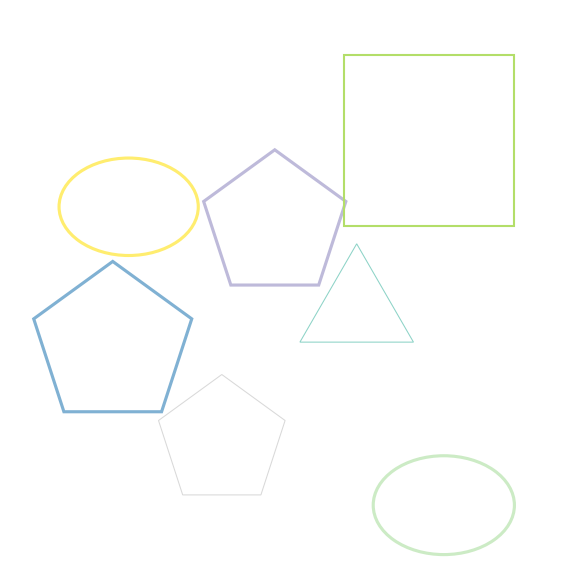[{"shape": "triangle", "thickness": 0.5, "radius": 0.57, "center": [0.618, 0.463]}, {"shape": "pentagon", "thickness": 1.5, "radius": 0.65, "center": [0.476, 0.61]}, {"shape": "pentagon", "thickness": 1.5, "radius": 0.72, "center": [0.195, 0.403]}, {"shape": "square", "thickness": 1, "radius": 0.74, "center": [0.743, 0.756]}, {"shape": "pentagon", "thickness": 0.5, "radius": 0.58, "center": [0.384, 0.235]}, {"shape": "oval", "thickness": 1.5, "radius": 0.61, "center": [0.769, 0.124]}, {"shape": "oval", "thickness": 1.5, "radius": 0.6, "center": [0.223, 0.641]}]